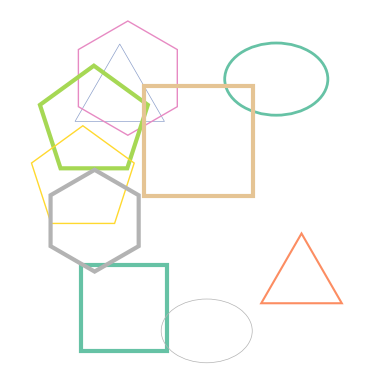[{"shape": "square", "thickness": 3, "radius": 0.56, "center": [0.322, 0.2]}, {"shape": "oval", "thickness": 2, "radius": 0.67, "center": [0.718, 0.795]}, {"shape": "triangle", "thickness": 1.5, "radius": 0.6, "center": [0.783, 0.273]}, {"shape": "triangle", "thickness": 0.5, "radius": 0.67, "center": [0.311, 0.752]}, {"shape": "hexagon", "thickness": 1, "radius": 0.74, "center": [0.332, 0.797]}, {"shape": "pentagon", "thickness": 3, "radius": 0.74, "center": [0.244, 0.682]}, {"shape": "pentagon", "thickness": 1, "radius": 0.7, "center": [0.215, 0.533]}, {"shape": "square", "thickness": 3, "radius": 0.71, "center": [0.515, 0.633]}, {"shape": "oval", "thickness": 0.5, "radius": 0.59, "center": [0.537, 0.141]}, {"shape": "hexagon", "thickness": 3, "radius": 0.66, "center": [0.246, 0.427]}]